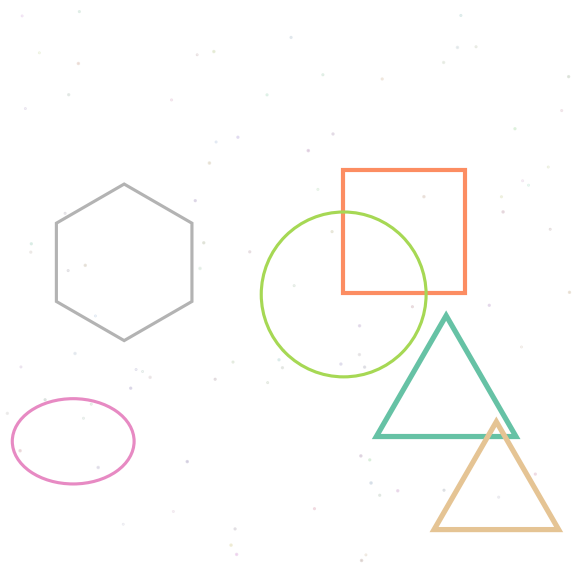[{"shape": "triangle", "thickness": 2.5, "radius": 0.7, "center": [0.773, 0.313]}, {"shape": "square", "thickness": 2, "radius": 0.53, "center": [0.7, 0.598]}, {"shape": "oval", "thickness": 1.5, "radius": 0.53, "center": [0.127, 0.235]}, {"shape": "circle", "thickness": 1.5, "radius": 0.71, "center": [0.595, 0.489]}, {"shape": "triangle", "thickness": 2.5, "radius": 0.62, "center": [0.859, 0.144]}, {"shape": "hexagon", "thickness": 1.5, "radius": 0.68, "center": [0.215, 0.545]}]